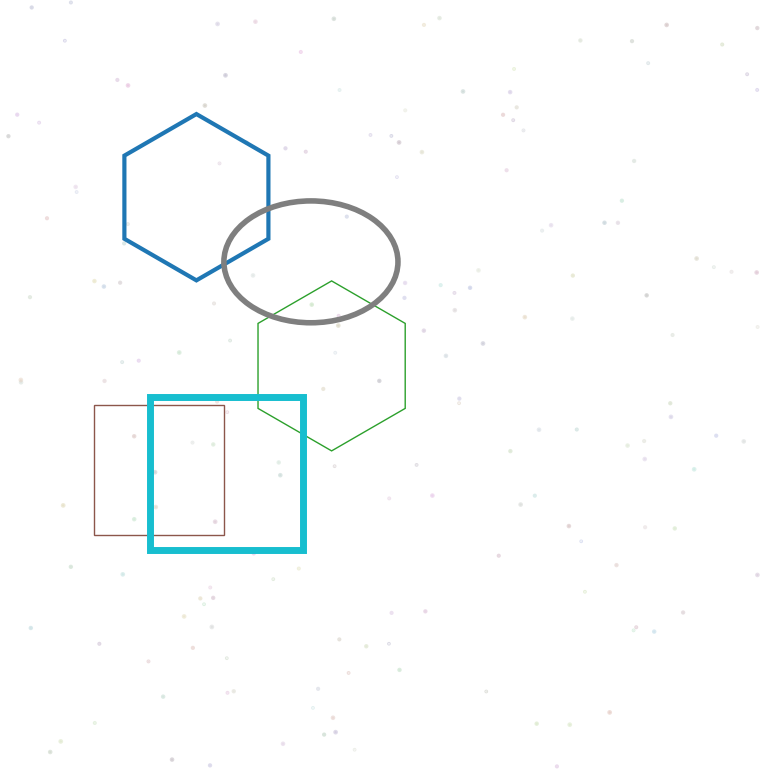[{"shape": "hexagon", "thickness": 1.5, "radius": 0.54, "center": [0.255, 0.744]}, {"shape": "hexagon", "thickness": 0.5, "radius": 0.55, "center": [0.431, 0.525]}, {"shape": "square", "thickness": 0.5, "radius": 0.42, "center": [0.207, 0.39]}, {"shape": "oval", "thickness": 2, "radius": 0.57, "center": [0.404, 0.66]}, {"shape": "square", "thickness": 2.5, "radius": 0.5, "center": [0.294, 0.385]}]